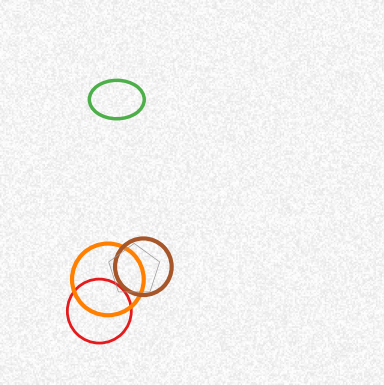[{"shape": "circle", "thickness": 2, "radius": 0.42, "center": [0.258, 0.192]}, {"shape": "oval", "thickness": 2.5, "radius": 0.36, "center": [0.303, 0.741]}, {"shape": "circle", "thickness": 3, "radius": 0.47, "center": [0.28, 0.274]}, {"shape": "circle", "thickness": 3, "radius": 0.37, "center": [0.372, 0.307]}, {"shape": "pentagon", "thickness": 0.5, "radius": 0.35, "center": [0.349, 0.298]}]